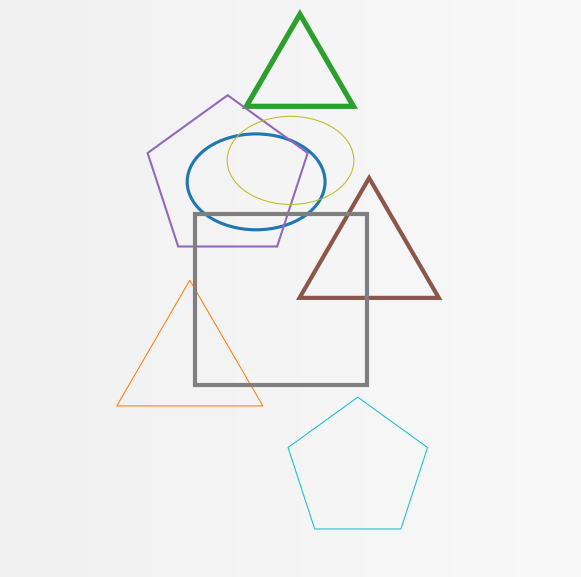[{"shape": "oval", "thickness": 1.5, "radius": 0.59, "center": [0.441, 0.684]}, {"shape": "triangle", "thickness": 0.5, "radius": 0.73, "center": [0.327, 0.369]}, {"shape": "triangle", "thickness": 2.5, "radius": 0.53, "center": [0.516, 0.868]}, {"shape": "pentagon", "thickness": 1, "radius": 0.72, "center": [0.392, 0.689]}, {"shape": "triangle", "thickness": 2, "radius": 0.69, "center": [0.635, 0.553]}, {"shape": "square", "thickness": 2, "radius": 0.74, "center": [0.483, 0.48]}, {"shape": "oval", "thickness": 0.5, "radius": 0.54, "center": [0.5, 0.721]}, {"shape": "pentagon", "thickness": 0.5, "radius": 0.63, "center": [0.616, 0.185]}]